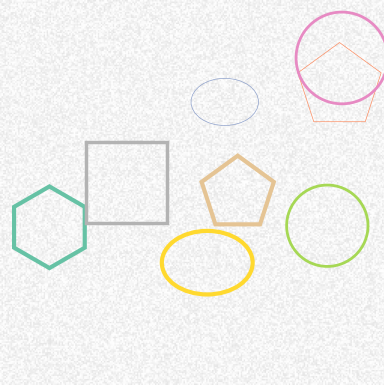[{"shape": "hexagon", "thickness": 3, "radius": 0.53, "center": [0.128, 0.41]}, {"shape": "pentagon", "thickness": 0.5, "radius": 0.57, "center": [0.882, 0.776]}, {"shape": "oval", "thickness": 0.5, "radius": 0.44, "center": [0.584, 0.735]}, {"shape": "circle", "thickness": 2, "radius": 0.6, "center": [0.888, 0.849]}, {"shape": "circle", "thickness": 2, "radius": 0.53, "center": [0.85, 0.414]}, {"shape": "oval", "thickness": 3, "radius": 0.59, "center": [0.538, 0.318]}, {"shape": "pentagon", "thickness": 3, "radius": 0.49, "center": [0.617, 0.497]}, {"shape": "square", "thickness": 2.5, "radius": 0.53, "center": [0.328, 0.526]}]